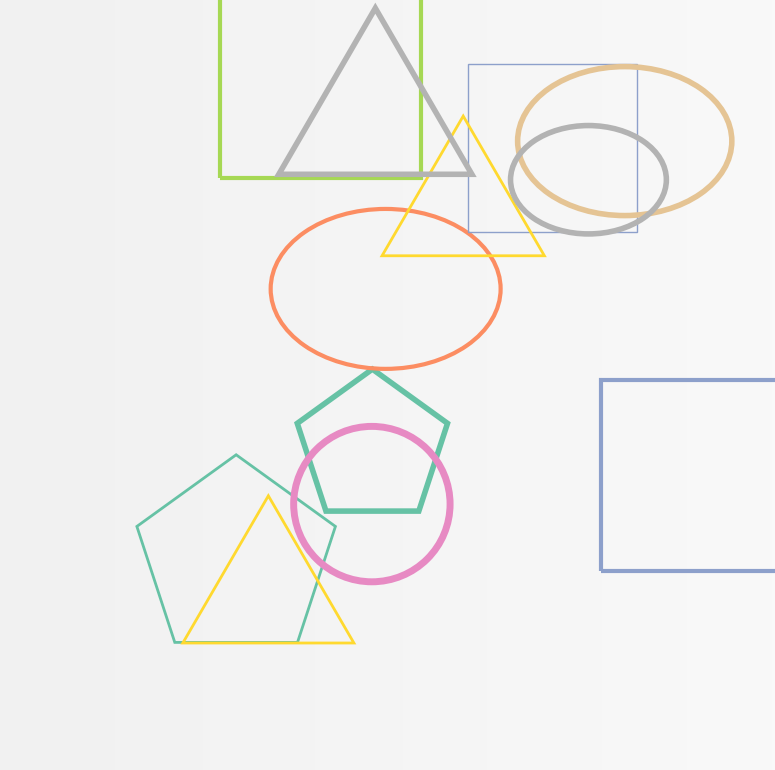[{"shape": "pentagon", "thickness": 2, "radius": 0.51, "center": [0.481, 0.419]}, {"shape": "pentagon", "thickness": 1, "radius": 0.67, "center": [0.305, 0.275]}, {"shape": "oval", "thickness": 1.5, "radius": 0.74, "center": [0.498, 0.625]}, {"shape": "square", "thickness": 0.5, "radius": 0.54, "center": [0.713, 0.808]}, {"shape": "square", "thickness": 1.5, "radius": 0.62, "center": [0.899, 0.382]}, {"shape": "circle", "thickness": 2.5, "radius": 0.5, "center": [0.48, 0.345]}, {"shape": "square", "thickness": 1.5, "radius": 0.65, "center": [0.414, 0.898]}, {"shape": "triangle", "thickness": 1, "radius": 0.64, "center": [0.346, 0.229]}, {"shape": "triangle", "thickness": 1, "radius": 0.6, "center": [0.598, 0.728]}, {"shape": "oval", "thickness": 2, "radius": 0.69, "center": [0.806, 0.817]}, {"shape": "triangle", "thickness": 2, "radius": 0.72, "center": [0.484, 0.846]}, {"shape": "oval", "thickness": 2, "radius": 0.5, "center": [0.759, 0.767]}]